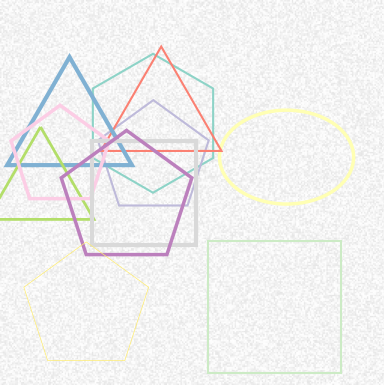[{"shape": "hexagon", "thickness": 1.5, "radius": 0.9, "center": [0.397, 0.68]}, {"shape": "oval", "thickness": 2.5, "radius": 0.87, "center": [0.744, 0.592]}, {"shape": "pentagon", "thickness": 1.5, "radius": 0.76, "center": [0.398, 0.589]}, {"shape": "triangle", "thickness": 1.5, "radius": 0.9, "center": [0.419, 0.698]}, {"shape": "triangle", "thickness": 3, "radius": 0.94, "center": [0.181, 0.665]}, {"shape": "triangle", "thickness": 2, "radius": 0.8, "center": [0.105, 0.51]}, {"shape": "pentagon", "thickness": 2.5, "radius": 0.67, "center": [0.156, 0.592]}, {"shape": "square", "thickness": 3, "radius": 0.67, "center": [0.374, 0.499]}, {"shape": "pentagon", "thickness": 2.5, "radius": 0.89, "center": [0.329, 0.483]}, {"shape": "square", "thickness": 1.5, "radius": 0.86, "center": [0.713, 0.202]}, {"shape": "pentagon", "thickness": 0.5, "radius": 0.85, "center": [0.224, 0.201]}]